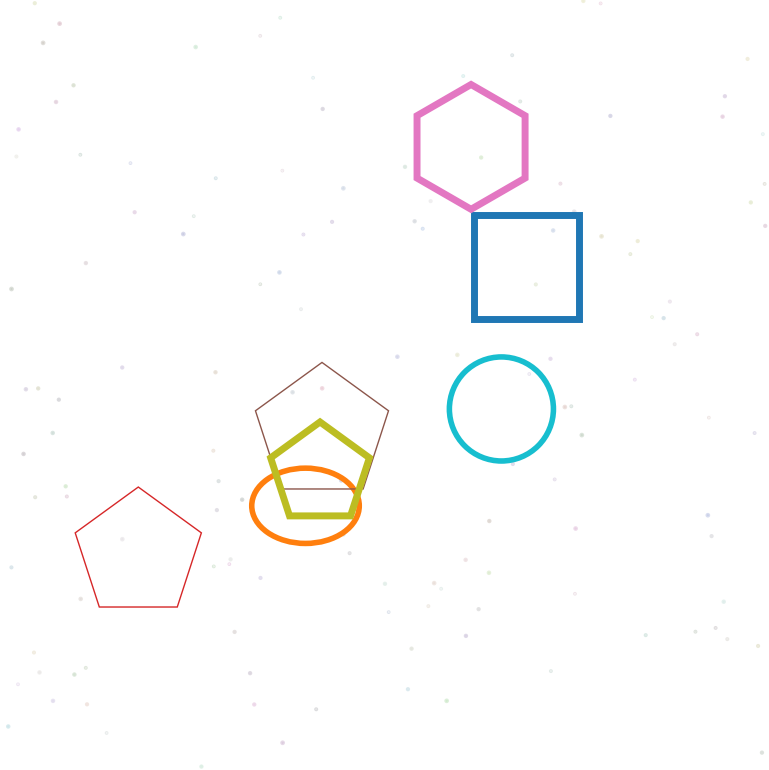[{"shape": "square", "thickness": 2.5, "radius": 0.34, "center": [0.684, 0.653]}, {"shape": "oval", "thickness": 2, "radius": 0.35, "center": [0.397, 0.343]}, {"shape": "pentagon", "thickness": 0.5, "radius": 0.43, "center": [0.18, 0.281]}, {"shape": "pentagon", "thickness": 0.5, "radius": 0.45, "center": [0.418, 0.438]}, {"shape": "hexagon", "thickness": 2.5, "radius": 0.41, "center": [0.612, 0.809]}, {"shape": "pentagon", "thickness": 2.5, "radius": 0.34, "center": [0.416, 0.385]}, {"shape": "circle", "thickness": 2, "radius": 0.34, "center": [0.651, 0.469]}]